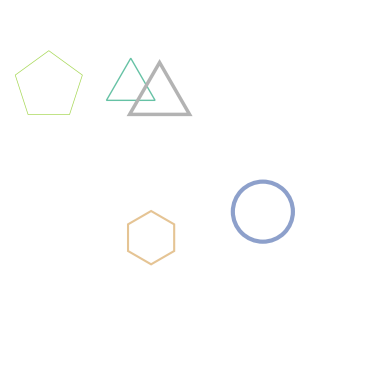[{"shape": "triangle", "thickness": 1, "radius": 0.36, "center": [0.34, 0.776]}, {"shape": "circle", "thickness": 3, "radius": 0.39, "center": [0.683, 0.45]}, {"shape": "pentagon", "thickness": 0.5, "radius": 0.46, "center": [0.127, 0.777]}, {"shape": "hexagon", "thickness": 1.5, "radius": 0.35, "center": [0.392, 0.383]}, {"shape": "triangle", "thickness": 2.5, "radius": 0.45, "center": [0.415, 0.748]}]